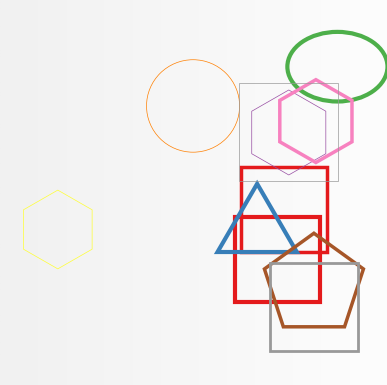[{"shape": "square", "thickness": 3, "radius": 0.55, "center": [0.716, 0.326]}, {"shape": "square", "thickness": 2.5, "radius": 0.55, "center": [0.732, 0.456]}, {"shape": "triangle", "thickness": 3, "radius": 0.59, "center": [0.664, 0.404]}, {"shape": "oval", "thickness": 3, "radius": 0.65, "center": [0.871, 0.827]}, {"shape": "hexagon", "thickness": 0.5, "radius": 0.55, "center": [0.745, 0.656]}, {"shape": "circle", "thickness": 0.5, "radius": 0.6, "center": [0.498, 0.725]}, {"shape": "hexagon", "thickness": 0.5, "radius": 0.51, "center": [0.149, 0.404]}, {"shape": "pentagon", "thickness": 2.5, "radius": 0.67, "center": [0.81, 0.26]}, {"shape": "hexagon", "thickness": 2.5, "radius": 0.54, "center": [0.815, 0.685]}, {"shape": "square", "thickness": 2, "radius": 0.57, "center": [0.811, 0.202]}, {"shape": "square", "thickness": 0.5, "radius": 0.64, "center": [0.744, 0.657]}]